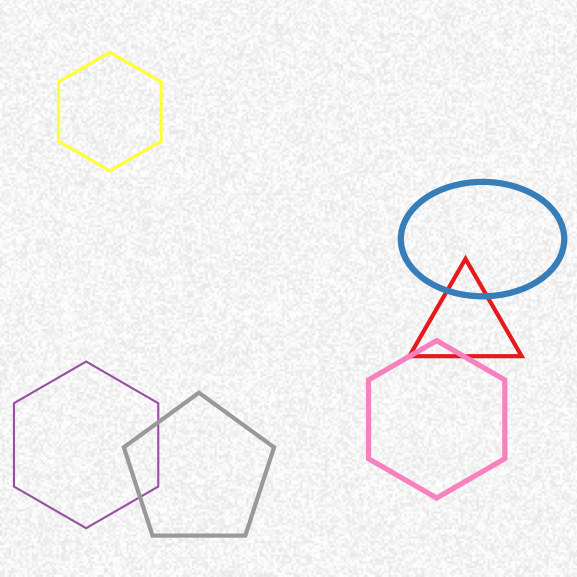[{"shape": "triangle", "thickness": 2, "radius": 0.56, "center": [0.806, 0.439]}, {"shape": "oval", "thickness": 3, "radius": 0.71, "center": [0.836, 0.585]}, {"shape": "hexagon", "thickness": 1, "radius": 0.72, "center": [0.149, 0.229]}, {"shape": "hexagon", "thickness": 1.5, "radius": 0.51, "center": [0.19, 0.806]}, {"shape": "hexagon", "thickness": 2.5, "radius": 0.68, "center": [0.756, 0.273]}, {"shape": "pentagon", "thickness": 2, "radius": 0.68, "center": [0.344, 0.182]}]